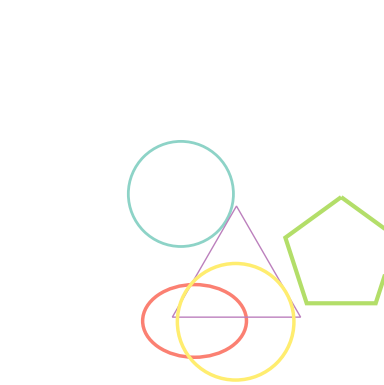[{"shape": "circle", "thickness": 2, "radius": 0.68, "center": [0.47, 0.496]}, {"shape": "oval", "thickness": 2.5, "radius": 0.67, "center": [0.505, 0.166]}, {"shape": "pentagon", "thickness": 3, "radius": 0.76, "center": [0.886, 0.336]}, {"shape": "triangle", "thickness": 1, "radius": 0.96, "center": [0.614, 0.272]}, {"shape": "circle", "thickness": 2.5, "radius": 0.76, "center": [0.612, 0.164]}]